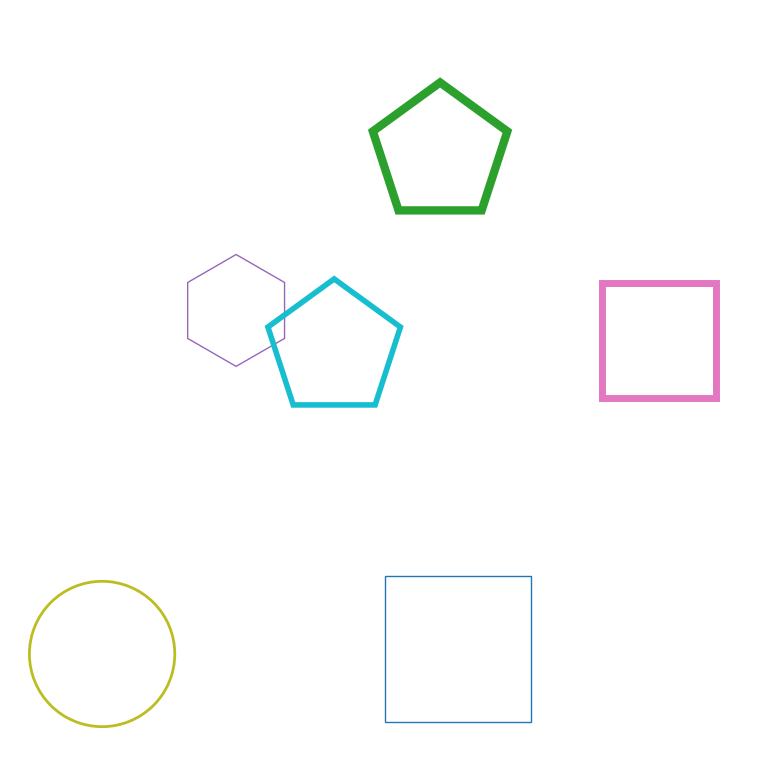[{"shape": "square", "thickness": 0.5, "radius": 0.47, "center": [0.595, 0.158]}, {"shape": "pentagon", "thickness": 3, "radius": 0.46, "center": [0.572, 0.801]}, {"shape": "hexagon", "thickness": 0.5, "radius": 0.36, "center": [0.307, 0.597]}, {"shape": "square", "thickness": 2.5, "radius": 0.37, "center": [0.856, 0.558]}, {"shape": "circle", "thickness": 1, "radius": 0.47, "center": [0.133, 0.151]}, {"shape": "pentagon", "thickness": 2, "radius": 0.45, "center": [0.434, 0.547]}]